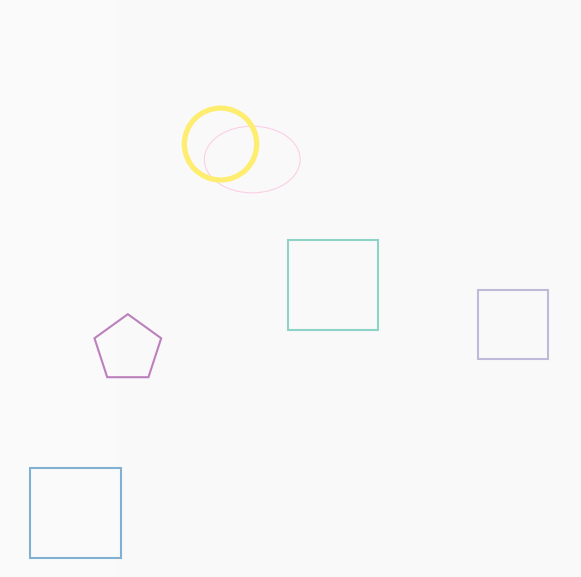[{"shape": "square", "thickness": 1, "radius": 0.39, "center": [0.572, 0.506]}, {"shape": "square", "thickness": 1, "radius": 0.3, "center": [0.883, 0.438]}, {"shape": "square", "thickness": 1, "radius": 0.39, "center": [0.13, 0.11]}, {"shape": "oval", "thickness": 0.5, "radius": 0.41, "center": [0.434, 0.723]}, {"shape": "pentagon", "thickness": 1, "radius": 0.3, "center": [0.22, 0.395]}, {"shape": "circle", "thickness": 2.5, "radius": 0.31, "center": [0.379, 0.75]}]